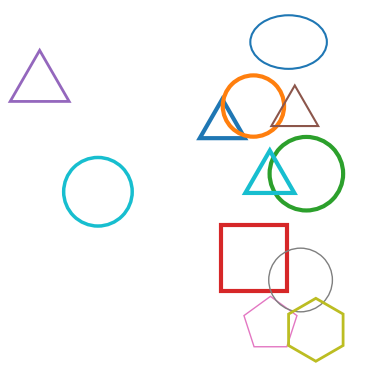[{"shape": "triangle", "thickness": 3, "radius": 0.34, "center": [0.577, 0.675]}, {"shape": "oval", "thickness": 1.5, "radius": 0.5, "center": [0.75, 0.891]}, {"shape": "circle", "thickness": 3, "radius": 0.4, "center": [0.658, 0.725]}, {"shape": "circle", "thickness": 3, "radius": 0.48, "center": [0.796, 0.549]}, {"shape": "square", "thickness": 3, "radius": 0.43, "center": [0.659, 0.33]}, {"shape": "triangle", "thickness": 2, "radius": 0.44, "center": [0.103, 0.781]}, {"shape": "triangle", "thickness": 1.5, "radius": 0.35, "center": [0.766, 0.708]}, {"shape": "pentagon", "thickness": 1, "radius": 0.36, "center": [0.702, 0.158]}, {"shape": "circle", "thickness": 1, "radius": 0.41, "center": [0.781, 0.273]}, {"shape": "hexagon", "thickness": 2, "radius": 0.41, "center": [0.82, 0.143]}, {"shape": "circle", "thickness": 2.5, "radius": 0.45, "center": [0.254, 0.502]}, {"shape": "triangle", "thickness": 3, "radius": 0.37, "center": [0.701, 0.536]}]